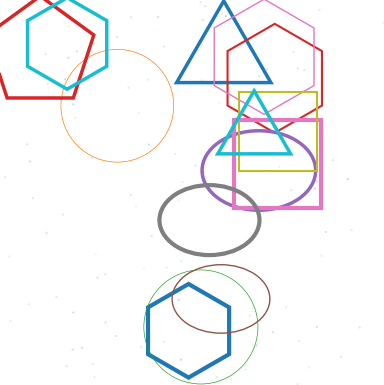[{"shape": "hexagon", "thickness": 3, "radius": 0.61, "center": [0.49, 0.141]}, {"shape": "triangle", "thickness": 2.5, "radius": 0.71, "center": [0.581, 0.856]}, {"shape": "circle", "thickness": 0.5, "radius": 0.73, "center": [0.305, 0.725]}, {"shape": "circle", "thickness": 0.5, "radius": 0.74, "center": [0.522, 0.151]}, {"shape": "hexagon", "thickness": 1.5, "radius": 0.71, "center": [0.714, 0.797]}, {"shape": "pentagon", "thickness": 2.5, "radius": 0.73, "center": [0.104, 0.864]}, {"shape": "oval", "thickness": 2.5, "radius": 0.74, "center": [0.672, 0.557]}, {"shape": "oval", "thickness": 1, "radius": 0.63, "center": [0.574, 0.224]}, {"shape": "square", "thickness": 3, "radius": 0.57, "center": [0.721, 0.575]}, {"shape": "hexagon", "thickness": 1, "radius": 0.75, "center": [0.686, 0.853]}, {"shape": "oval", "thickness": 3, "radius": 0.65, "center": [0.544, 0.428]}, {"shape": "square", "thickness": 1.5, "radius": 0.51, "center": [0.722, 0.658]}, {"shape": "triangle", "thickness": 2.5, "radius": 0.55, "center": [0.66, 0.655]}, {"shape": "hexagon", "thickness": 2.5, "radius": 0.59, "center": [0.174, 0.887]}]